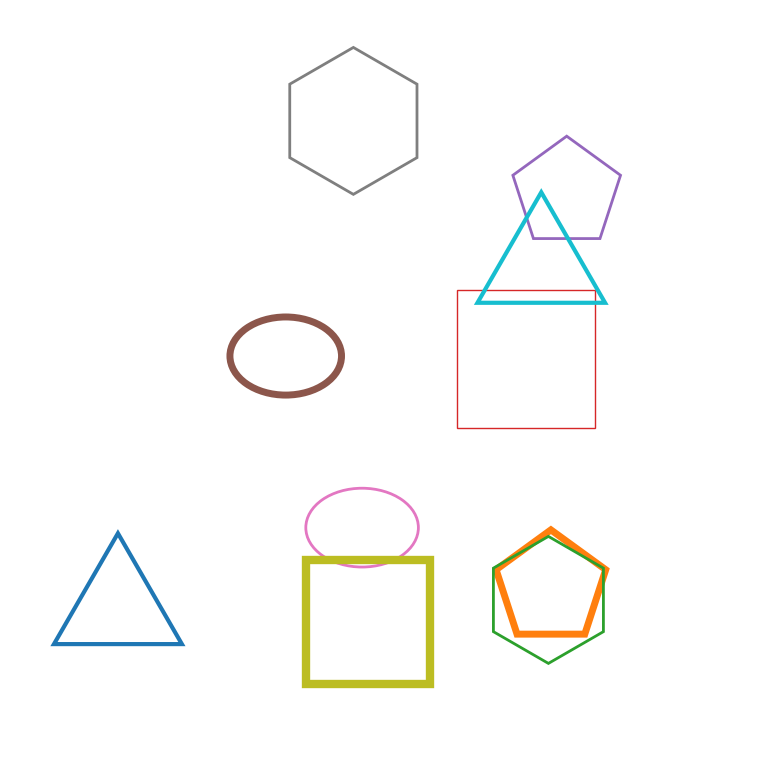[{"shape": "triangle", "thickness": 1.5, "radius": 0.48, "center": [0.153, 0.211]}, {"shape": "pentagon", "thickness": 2.5, "radius": 0.37, "center": [0.715, 0.237]}, {"shape": "hexagon", "thickness": 1, "radius": 0.41, "center": [0.712, 0.221]}, {"shape": "square", "thickness": 0.5, "radius": 0.45, "center": [0.683, 0.534]}, {"shape": "pentagon", "thickness": 1, "radius": 0.37, "center": [0.736, 0.75]}, {"shape": "oval", "thickness": 2.5, "radius": 0.36, "center": [0.371, 0.538]}, {"shape": "oval", "thickness": 1, "radius": 0.37, "center": [0.47, 0.315]}, {"shape": "hexagon", "thickness": 1, "radius": 0.48, "center": [0.459, 0.843]}, {"shape": "square", "thickness": 3, "radius": 0.4, "center": [0.478, 0.192]}, {"shape": "triangle", "thickness": 1.5, "radius": 0.48, "center": [0.703, 0.655]}]